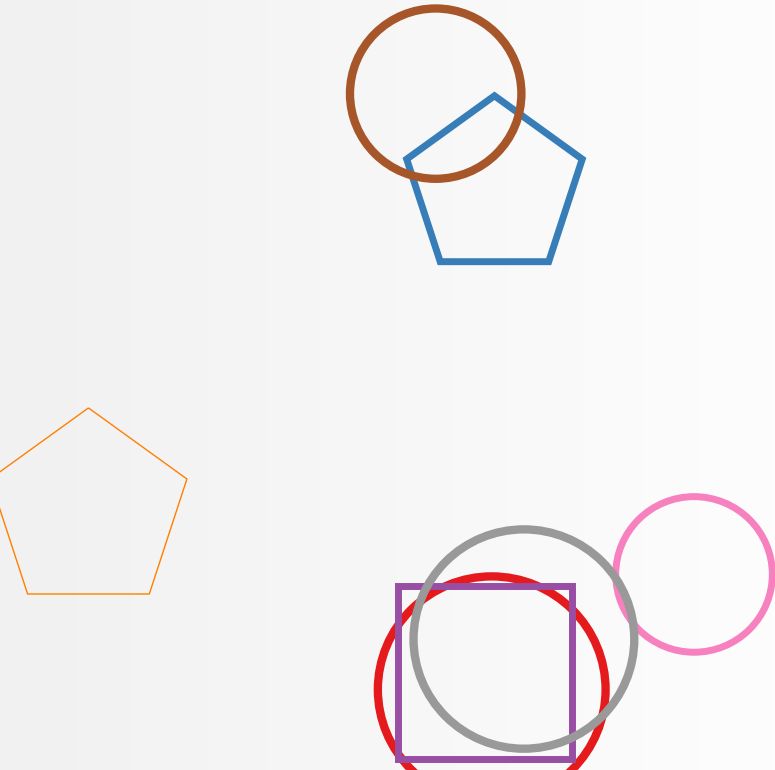[{"shape": "circle", "thickness": 3, "radius": 0.73, "center": [0.634, 0.104]}, {"shape": "pentagon", "thickness": 2.5, "radius": 0.6, "center": [0.638, 0.757]}, {"shape": "square", "thickness": 2.5, "radius": 0.56, "center": [0.626, 0.127]}, {"shape": "pentagon", "thickness": 0.5, "radius": 0.67, "center": [0.114, 0.337]}, {"shape": "circle", "thickness": 3, "radius": 0.55, "center": [0.562, 0.878]}, {"shape": "circle", "thickness": 2.5, "radius": 0.51, "center": [0.896, 0.254]}, {"shape": "circle", "thickness": 3, "radius": 0.71, "center": [0.676, 0.17]}]